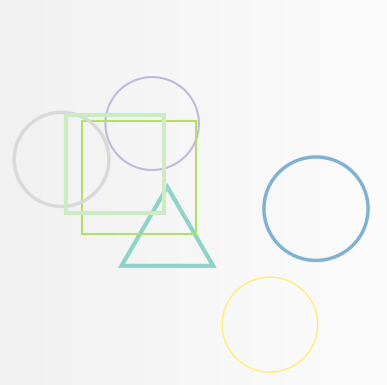[{"shape": "triangle", "thickness": 3, "radius": 0.68, "center": [0.432, 0.378]}, {"shape": "circle", "thickness": 1.5, "radius": 0.6, "center": [0.393, 0.679]}, {"shape": "circle", "thickness": 2.5, "radius": 0.67, "center": [0.815, 0.458]}, {"shape": "square", "thickness": 1.5, "radius": 0.74, "center": [0.36, 0.539]}, {"shape": "circle", "thickness": 2.5, "radius": 0.61, "center": [0.159, 0.586]}, {"shape": "square", "thickness": 3, "radius": 0.63, "center": [0.298, 0.574]}, {"shape": "circle", "thickness": 1, "radius": 0.62, "center": [0.697, 0.157]}]